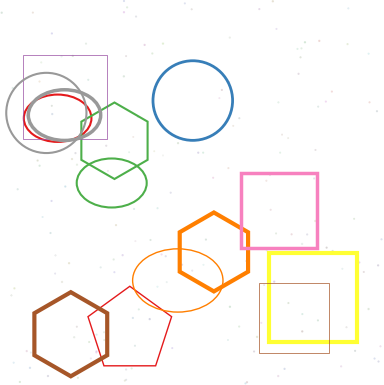[{"shape": "oval", "thickness": 1.5, "radius": 0.44, "center": [0.15, 0.693]}, {"shape": "pentagon", "thickness": 1, "radius": 0.57, "center": [0.337, 0.142]}, {"shape": "circle", "thickness": 2, "radius": 0.52, "center": [0.501, 0.739]}, {"shape": "oval", "thickness": 1.5, "radius": 0.45, "center": [0.29, 0.525]}, {"shape": "hexagon", "thickness": 1.5, "radius": 0.5, "center": [0.297, 0.634]}, {"shape": "square", "thickness": 0.5, "radius": 0.55, "center": [0.169, 0.748]}, {"shape": "oval", "thickness": 1, "radius": 0.59, "center": [0.462, 0.272]}, {"shape": "hexagon", "thickness": 3, "radius": 0.51, "center": [0.556, 0.346]}, {"shape": "square", "thickness": 3, "radius": 0.57, "center": [0.813, 0.227]}, {"shape": "hexagon", "thickness": 3, "radius": 0.55, "center": [0.184, 0.132]}, {"shape": "square", "thickness": 0.5, "radius": 0.46, "center": [0.763, 0.175]}, {"shape": "square", "thickness": 2.5, "radius": 0.49, "center": [0.725, 0.453]}, {"shape": "circle", "thickness": 1.5, "radius": 0.52, "center": [0.12, 0.707]}, {"shape": "oval", "thickness": 2.5, "radius": 0.47, "center": [0.168, 0.701]}]